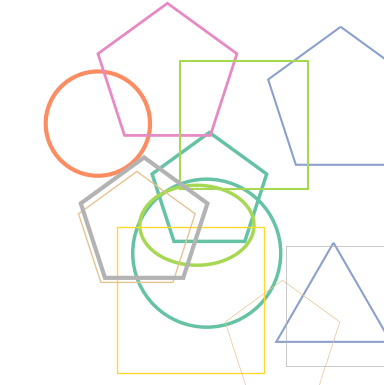[{"shape": "circle", "thickness": 2.5, "radius": 0.96, "center": [0.537, 0.342]}, {"shape": "pentagon", "thickness": 2.5, "radius": 0.78, "center": [0.544, 0.5]}, {"shape": "circle", "thickness": 3, "radius": 0.68, "center": [0.254, 0.679]}, {"shape": "triangle", "thickness": 1.5, "radius": 0.86, "center": [0.866, 0.198]}, {"shape": "pentagon", "thickness": 1.5, "radius": 0.99, "center": [0.885, 0.732]}, {"shape": "pentagon", "thickness": 2, "radius": 0.95, "center": [0.435, 0.802]}, {"shape": "square", "thickness": 1.5, "radius": 0.83, "center": [0.634, 0.676]}, {"shape": "oval", "thickness": 2.5, "radius": 0.74, "center": [0.511, 0.415]}, {"shape": "square", "thickness": 1, "radius": 0.95, "center": [0.495, 0.221]}, {"shape": "pentagon", "thickness": 0.5, "radius": 0.78, "center": [0.734, 0.115]}, {"shape": "pentagon", "thickness": 1, "radius": 0.8, "center": [0.355, 0.395]}, {"shape": "square", "thickness": 0.5, "radius": 0.78, "center": [0.898, 0.205]}, {"shape": "pentagon", "thickness": 3, "radius": 0.86, "center": [0.374, 0.418]}]